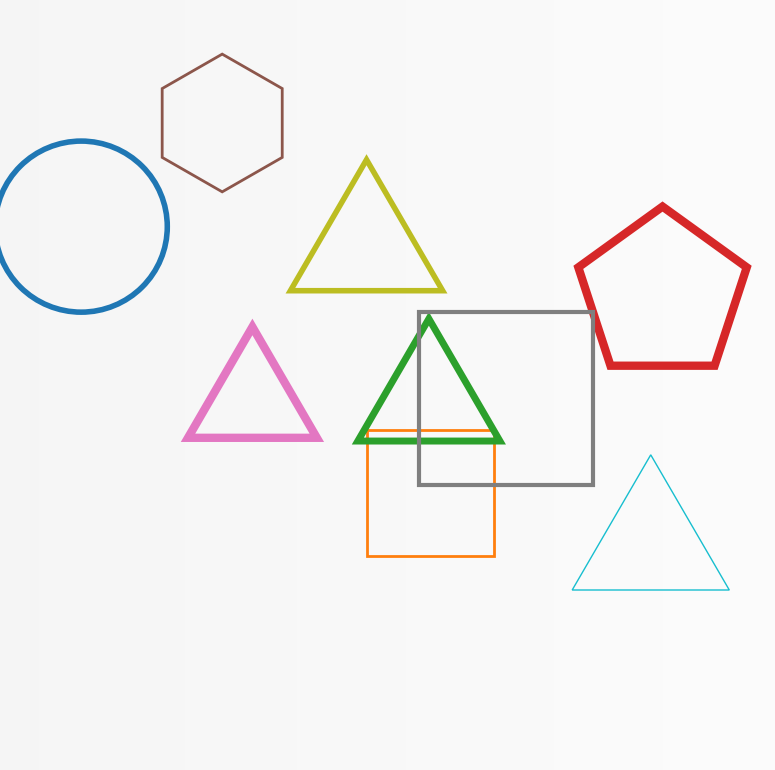[{"shape": "circle", "thickness": 2, "radius": 0.56, "center": [0.105, 0.706]}, {"shape": "square", "thickness": 1, "radius": 0.41, "center": [0.555, 0.36]}, {"shape": "triangle", "thickness": 2.5, "radius": 0.53, "center": [0.553, 0.48]}, {"shape": "pentagon", "thickness": 3, "radius": 0.57, "center": [0.855, 0.617]}, {"shape": "hexagon", "thickness": 1, "radius": 0.45, "center": [0.287, 0.84]}, {"shape": "triangle", "thickness": 3, "radius": 0.48, "center": [0.326, 0.479]}, {"shape": "square", "thickness": 1.5, "radius": 0.56, "center": [0.653, 0.483]}, {"shape": "triangle", "thickness": 2, "radius": 0.57, "center": [0.473, 0.679]}, {"shape": "triangle", "thickness": 0.5, "radius": 0.59, "center": [0.84, 0.292]}]